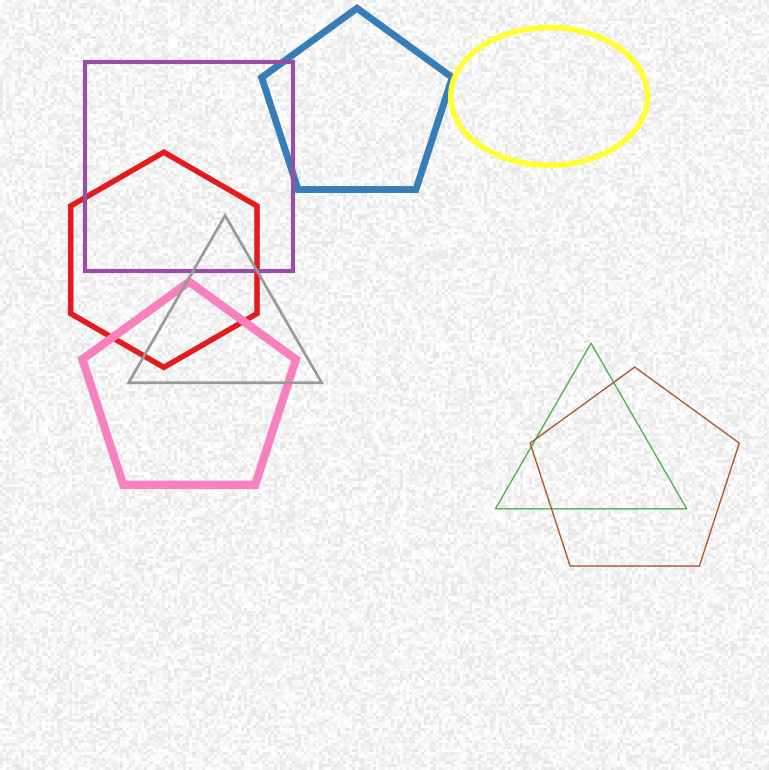[{"shape": "hexagon", "thickness": 2, "radius": 0.7, "center": [0.213, 0.663]}, {"shape": "pentagon", "thickness": 2.5, "radius": 0.65, "center": [0.464, 0.859]}, {"shape": "triangle", "thickness": 0.5, "radius": 0.72, "center": [0.768, 0.411]}, {"shape": "square", "thickness": 1.5, "radius": 0.68, "center": [0.245, 0.784]}, {"shape": "oval", "thickness": 2, "radius": 0.64, "center": [0.713, 0.875]}, {"shape": "pentagon", "thickness": 0.5, "radius": 0.71, "center": [0.824, 0.38]}, {"shape": "pentagon", "thickness": 3, "radius": 0.73, "center": [0.246, 0.488]}, {"shape": "triangle", "thickness": 1, "radius": 0.72, "center": [0.292, 0.575]}]